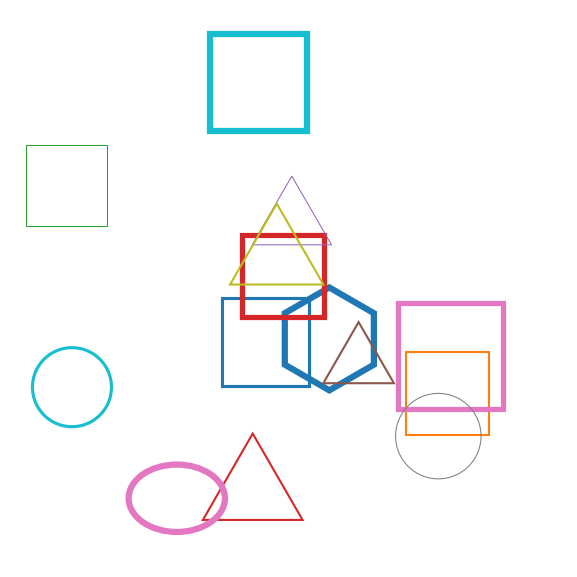[{"shape": "square", "thickness": 1.5, "radius": 0.38, "center": [0.46, 0.407]}, {"shape": "hexagon", "thickness": 3, "radius": 0.45, "center": [0.57, 0.412]}, {"shape": "square", "thickness": 1, "radius": 0.36, "center": [0.774, 0.317]}, {"shape": "square", "thickness": 0.5, "radius": 0.35, "center": [0.114, 0.677]}, {"shape": "square", "thickness": 2.5, "radius": 0.35, "center": [0.49, 0.521]}, {"shape": "triangle", "thickness": 1, "radius": 0.5, "center": [0.438, 0.149]}, {"shape": "triangle", "thickness": 0.5, "radius": 0.4, "center": [0.505, 0.615]}, {"shape": "triangle", "thickness": 1, "radius": 0.35, "center": [0.621, 0.371]}, {"shape": "oval", "thickness": 3, "radius": 0.42, "center": [0.306, 0.136]}, {"shape": "square", "thickness": 2.5, "radius": 0.46, "center": [0.781, 0.383]}, {"shape": "circle", "thickness": 0.5, "radius": 0.37, "center": [0.759, 0.244]}, {"shape": "triangle", "thickness": 1, "radius": 0.47, "center": [0.479, 0.553]}, {"shape": "square", "thickness": 3, "radius": 0.42, "center": [0.447, 0.856]}, {"shape": "circle", "thickness": 1.5, "radius": 0.34, "center": [0.125, 0.329]}]